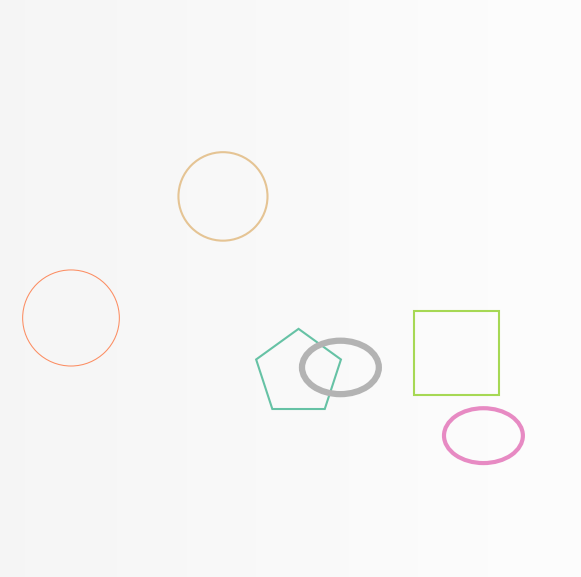[{"shape": "pentagon", "thickness": 1, "radius": 0.38, "center": [0.514, 0.353]}, {"shape": "circle", "thickness": 0.5, "radius": 0.42, "center": [0.122, 0.449]}, {"shape": "oval", "thickness": 2, "radius": 0.34, "center": [0.832, 0.245]}, {"shape": "square", "thickness": 1, "radius": 0.37, "center": [0.785, 0.388]}, {"shape": "circle", "thickness": 1, "radius": 0.38, "center": [0.384, 0.659]}, {"shape": "oval", "thickness": 3, "radius": 0.33, "center": [0.586, 0.363]}]